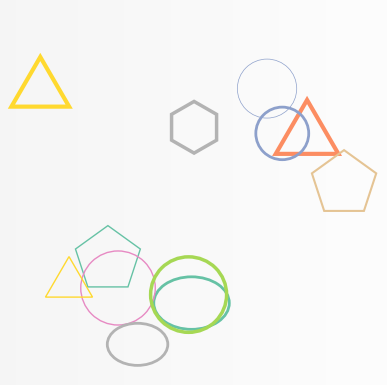[{"shape": "pentagon", "thickness": 1, "radius": 0.44, "center": [0.278, 0.326]}, {"shape": "oval", "thickness": 2, "radius": 0.49, "center": [0.494, 0.213]}, {"shape": "triangle", "thickness": 3, "radius": 0.47, "center": [0.792, 0.647]}, {"shape": "circle", "thickness": 2, "radius": 0.34, "center": [0.728, 0.654]}, {"shape": "circle", "thickness": 0.5, "radius": 0.38, "center": [0.689, 0.77]}, {"shape": "circle", "thickness": 1, "radius": 0.48, "center": [0.305, 0.252]}, {"shape": "circle", "thickness": 2.5, "radius": 0.49, "center": [0.487, 0.235]}, {"shape": "triangle", "thickness": 3, "radius": 0.43, "center": [0.104, 0.766]}, {"shape": "triangle", "thickness": 1, "radius": 0.35, "center": [0.178, 0.263]}, {"shape": "pentagon", "thickness": 1.5, "radius": 0.44, "center": [0.888, 0.523]}, {"shape": "oval", "thickness": 2, "radius": 0.39, "center": [0.355, 0.106]}, {"shape": "hexagon", "thickness": 2.5, "radius": 0.34, "center": [0.501, 0.669]}]